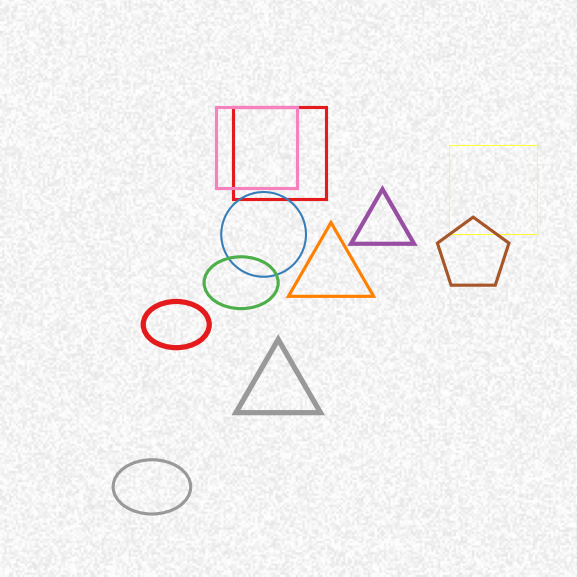[{"shape": "square", "thickness": 1.5, "radius": 0.4, "center": [0.484, 0.734]}, {"shape": "oval", "thickness": 2.5, "radius": 0.29, "center": [0.305, 0.437]}, {"shape": "circle", "thickness": 1, "radius": 0.37, "center": [0.456, 0.593]}, {"shape": "oval", "thickness": 1.5, "radius": 0.32, "center": [0.418, 0.51]}, {"shape": "triangle", "thickness": 2, "radius": 0.32, "center": [0.662, 0.609]}, {"shape": "triangle", "thickness": 1.5, "radius": 0.43, "center": [0.573, 0.529]}, {"shape": "square", "thickness": 0.5, "radius": 0.38, "center": [0.854, 0.672]}, {"shape": "pentagon", "thickness": 1.5, "radius": 0.33, "center": [0.819, 0.558]}, {"shape": "square", "thickness": 1.5, "radius": 0.35, "center": [0.444, 0.743]}, {"shape": "triangle", "thickness": 2.5, "radius": 0.42, "center": [0.482, 0.327]}, {"shape": "oval", "thickness": 1.5, "radius": 0.34, "center": [0.263, 0.156]}]